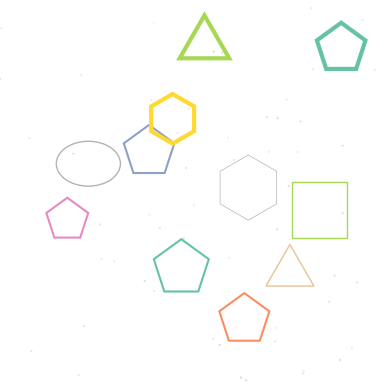[{"shape": "pentagon", "thickness": 1.5, "radius": 0.38, "center": [0.471, 0.304]}, {"shape": "pentagon", "thickness": 3, "radius": 0.33, "center": [0.886, 0.875]}, {"shape": "pentagon", "thickness": 1.5, "radius": 0.34, "center": [0.635, 0.17]}, {"shape": "pentagon", "thickness": 1.5, "radius": 0.34, "center": [0.387, 0.606]}, {"shape": "pentagon", "thickness": 1.5, "radius": 0.29, "center": [0.175, 0.429]}, {"shape": "square", "thickness": 1, "radius": 0.36, "center": [0.83, 0.455]}, {"shape": "triangle", "thickness": 3, "radius": 0.37, "center": [0.531, 0.886]}, {"shape": "hexagon", "thickness": 3, "radius": 0.32, "center": [0.448, 0.691]}, {"shape": "triangle", "thickness": 1, "radius": 0.36, "center": [0.753, 0.293]}, {"shape": "hexagon", "thickness": 0.5, "radius": 0.42, "center": [0.645, 0.513]}, {"shape": "oval", "thickness": 1, "radius": 0.42, "center": [0.23, 0.575]}]